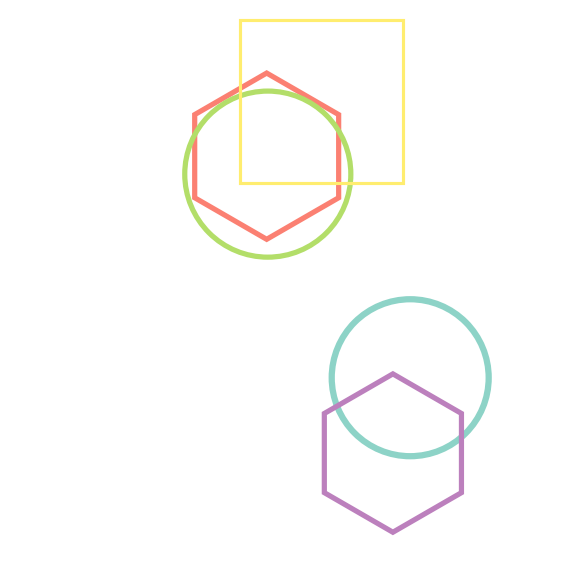[{"shape": "circle", "thickness": 3, "radius": 0.68, "center": [0.71, 0.345]}, {"shape": "hexagon", "thickness": 2.5, "radius": 0.72, "center": [0.462, 0.729]}, {"shape": "circle", "thickness": 2.5, "radius": 0.72, "center": [0.464, 0.698]}, {"shape": "hexagon", "thickness": 2.5, "radius": 0.69, "center": [0.68, 0.215]}, {"shape": "square", "thickness": 1.5, "radius": 0.71, "center": [0.556, 0.824]}]